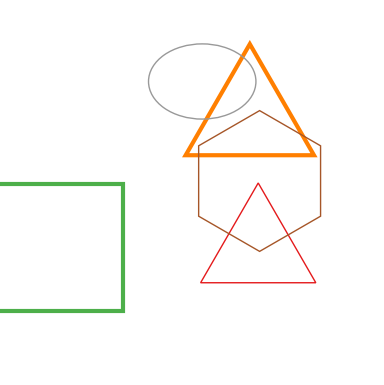[{"shape": "triangle", "thickness": 1, "radius": 0.86, "center": [0.671, 0.352]}, {"shape": "square", "thickness": 3, "radius": 0.82, "center": [0.154, 0.357]}, {"shape": "triangle", "thickness": 3, "radius": 0.96, "center": [0.649, 0.693]}, {"shape": "hexagon", "thickness": 1, "radius": 0.91, "center": [0.674, 0.53]}, {"shape": "oval", "thickness": 1, "radius": 0.7, "center": [0.525, 0.788]}]